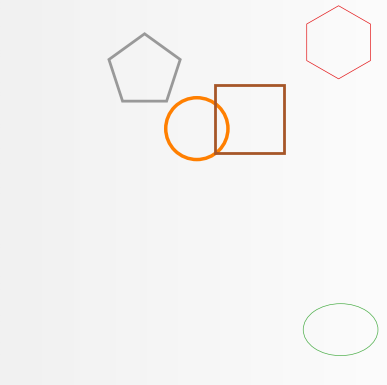[{"shape": "hexagon", "thickness": 0.5, "radius": 0.47, "center": [0.874, 0.89]}, {"shape": "oval", "thickness": 0.5, "radius": 0.48, "center": [0.879, 0.144]}, {"shape": "circle", "thickness": 2.5, "radius": 0.4, "center": [0.508, 0.666]}, {"shape": "square", "thickness": 2, "radius": 0.44, "center": [0.644, 0.691]}, {"shape": "pentagon", "thickness": 2, "radius": 0.48, "center": [0.373, 0.816]}]